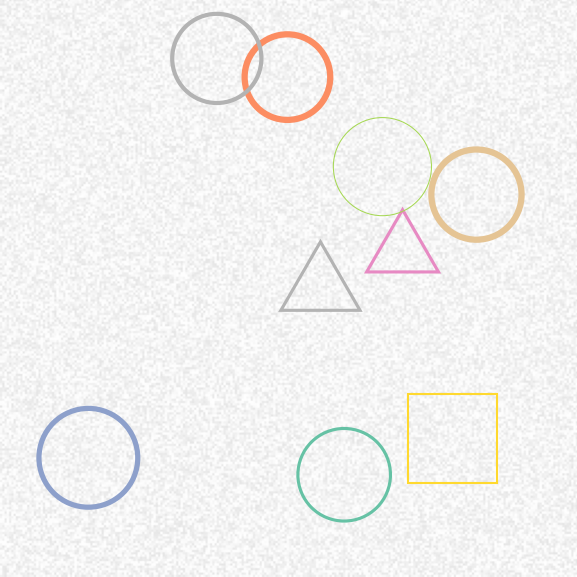[{"shape": "circle", "thickness": 1.5, "radius": 0.4, "center": [0.596, 0.177]}, {"shape": "circle", "thickness": 3, "radius": 0.37, "center": [0.498, 0.866]}, {"shape": "circle", "thickness": 2.5, "radius": 0.43, "center": [0.153, 0.206]}, {"shape": "triangle", "thickness": 1.5, "radius": 0.36, "center": [0.697, 0.564]}, {"shape": "circle", "thickness": 0.5, "radius": 0.42, "center": [0.662, 0.711]}, {"shape": "square", "thickness": 1, "radius": 0.39, "center": [0.784, 0.239]}, {"shape": "circle", "thickness": 3, "radius": 0.39, "center": [0.825, 0.662]}, {"shape": "circle", "thickness": 2, "radius": 0.39, "center": [0.375, 0.898]}, {"shape": "triangle", "thickness": 1.5, "radius": 0.4, "center": [0.555, 0.501]}]